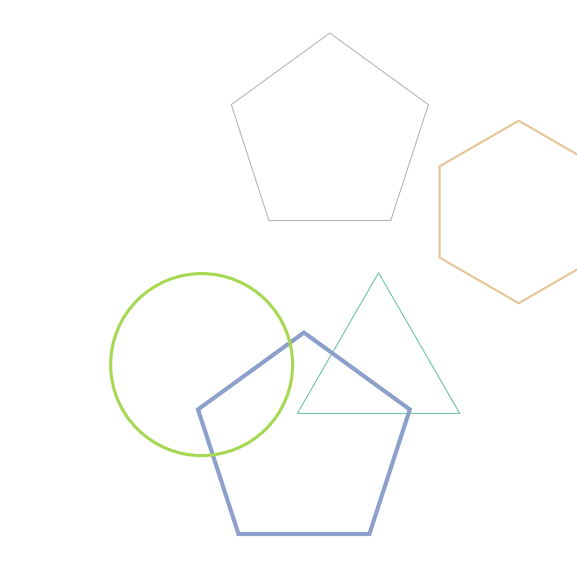[{"shape": "triangle", "thickness": 0.5, "radius": 0.81, "center": [0.656, 0.364]}, {"shape": "pentagon", "thickness": 2, "radius": 0.96, "center": [0.526, 0.23]}, {"shape": "circle", "thickness": 1.5, "radius": 0.79, "center": [0.349, 0.368]}, {"shape": "hexagon", "thickness": 1, "radius": 0.79, "center": [0.898, 0.632]}, {"shape": "pentagon", "thickness": 0.5, "radius": 0.9, "center": [0.571, 0.762]}]